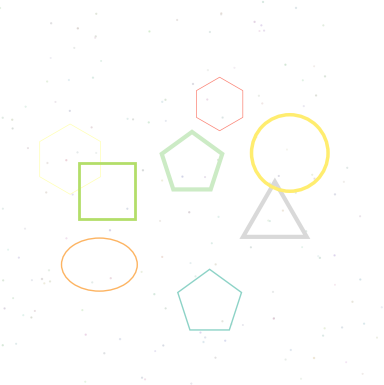[{"shape": "pentagon", "thickness": 1, "radius": 0.44, "center": [0.545, 0.213]}, {"shape": "hexagon", "thickness": 0.5, "radius": 0.46, "center": [0.182, 0.587]}, {"shape": "hexagon", "thickness": 0.5, "radius": 0.35, "center": [0.57, 0.73]}, {"shape": "oval", "thickness": 1, "radius": 0.49, "center": [0.258, 0.313]}, {"shape": "square", "thickness": 2, "radius": 0.36, "center": [0.279, 0.504]}, {"shape": "triangle", "thickness": 3, "radius": 0.48, "center": [0.714, 0.433]}, {"shape": "pentagon", "thickness": 3, "radius": 0.41, "center": [0.499, 0.575]}, {"shape": "circle", "thickness": 2.5, "radius": 0.5, "center": [0.753, 0.603]}]